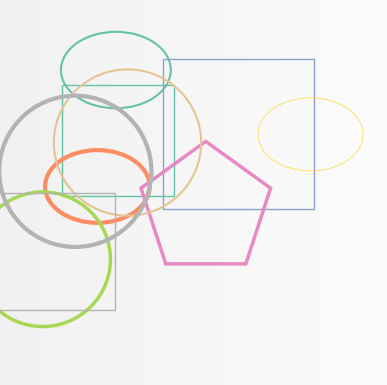[{"shape": "square", "thickness": 1, "radius": 0.73, "center": [0.304, 0.635]}, {"shape": "oval", "thickness": 1.5, "radius": 0.71, "center": [0.299, 0.818]}, {"shape": "oval", "thickness": 3, "radius": 0.67, "center": [0.251, 0.516]}, {"shape": "square", "thickness": 1, "radius": 0.98, "center": [0.615, 0.652]}, {"shape": "pentagon", "thickness": 2.5, "radius": 0.88, "center": [0.531, 0.457]}, {"shape": "circle", "thickness": 2.5, "radius": 0.87, "center": [0.11, 0.327]}, {"shape": "oval", "thickness": 0.5, "radius": 0.68, "center": [0.801, 0.651]}, {"shape": "circle", "thickness": 1.5, "radius": 0.95, "center": [0.329, 0.63]}, {"shape": "circle", "thickness": 3, "radius": 0.98, "center": [0.194, 0.555]}, {"shape": "square", "thickness": 1, "radius": 0.76, "center": [0.144, 0.346]}]